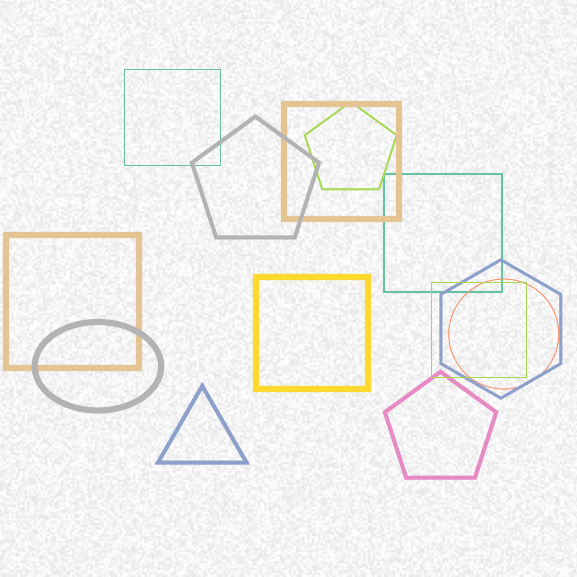[{"shape": "square", "thickness": 1, "radius": 0.51, "center": [0.767, 0.596]}, {"shape": "square", "thickness": 0.5, "radius": 0.41, "center": [0.297, 0.797]}, {"shape": "circle", "thickness": 0.5, "radius": 0.48, "center": [0.872, 0.421]}, {"shape": "hexagon", "thickness": 1.5, "radius": 0.6, "center": [0.867, 0.429]}, {"shape": "triangle", "thickness": 2, "radius": 0.44, "center": [0.35, 0.242]}, {"shape": "pentagon", "thickness": 2, "radius": 0.51, "center": [0.763, 0.254]}, {"shape": "pentagon", "thickness": 1, "radius": 0.42, "center": [0.607, 0.739]}, {"shape": "square", "thickness": 0.5, "radius": 0.41, "center": [0.829, 0.428]}, {"shape": "square", "thickness": 3, "radius": 0.49, "center": [0.54, 0.422]}, {"shape": "square", "thickness": 3, "radius": 0.5, "center": [0.592, 0.72]}, {"shape": "square", "thickness": 3, "radius": 0.58, "center": [0.125, 0.478]}, {"shape": "oval", "thickness": 3, "radius": 0.55, "center": [0.17, 0.365]}, {"shape": "pentagon", "thickness": 2, "radius": 0.58, "center": [0.442, 0.682]}]